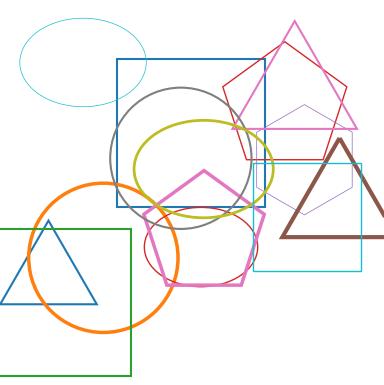[{"shape": "square", "thickness": 1.5, "radius": 0.96, "center": [0.496, 0.654]}, {"shape": "triangle", "thickness": 1.5, "radius": 0.72, "center": [0.126, 0.282]}, {"shape": "circle", "thickness": 2.5, "radius": 0.97, "center": [0.268, 0.33]}, {"shape": "square", "thickness": 1.5, "radius": 0.95, "center": [0.15, 0.214]}, {"shape": "pentagon", "thickness": 1, "radius": 0.85, "center": [0.74, 0.722]}, {"shape": "oval", "thickness": 1, "radius": 0.74, "center": [0.522, 0.358]}, {"shape": "hexagon", "thickness": 0.5, "radius": 0.72, "center": [0.791, 0.585]}, {"shape": "triangle", "thickness": 3, "radius": 0.86, "center": [0.882, 0.47]}, {"shape": "triangle", "thickness": 1.5, "radius": 0.93, "center": [0.765, 0.759]}, {"shape": "pentagon", "thickness": 2.5, "radius": 0.82, "center": [0.53, 0.392]}, {"shape": "circle", "thickness": 1.5, "radius": 0.92, "center": [0.47, 0.589]}, {"shape": "oval", "thickness": 2, "radius": 0.9, "center": [0.529, 0.561]}, {"shape": "square", "thickness": 1, "radius": 0.7, "center": [0.797, 0.437]}, {"shape": "oval", "thickness": 0.5, "radius": 0.82, "center": [0.216, 0.838]}]